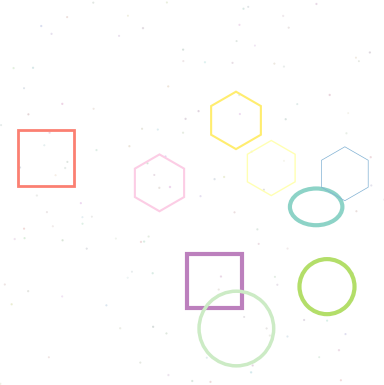[{"shape": "oval", "thickness": 3, "radius": 0.34, "center": [0.821, 0.463]}, {"shape": "hexagon", "thickness": 1, "radius": 0.36, "center": [0.705, 0.564]}, {"shape": "square", "thickness": 2, "radius": 0.36, "center": [0.12, 0.589]}, {"shape": "hexagon", "thickness": 0.5, "radius": 0.35, "center": [0.896, 0.549]}, {"shape": "circle", "thickness": 3, "radius": 0.36, "center": [0.849, 0.255]}, {"shape": "hexagon", "thickness": 1.5, "radius": 0.37, "center": [0.414, 0.525]}, {"shape": "square", "thickness": 3, "radius": 0.35, "center": [0.558, 0.271]}, {"shape": "circle", "thickness": 2.5, "radius": 0.48, "center": [0.614, 0.147]}, {"shape": "hexagon", "thickness": 1.5, "radius": 0.37, "center": [0.613, 0.687]}]